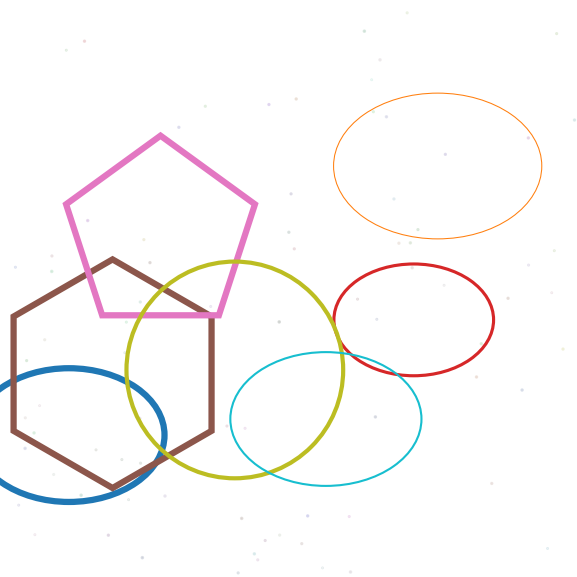[{"shape": "oval", "thickness": 3, "radius": 0.83, "center": [0.119, 0.246]}, {"shape": "oval", "thickness": 0.5, "radius": 0.9, "center": [0.758, 0.712]}, {"shape": "oval", "thickness": 1.5, "radius": 0.69, "center": [0.716, 0.445]}, {"shape": "hexagon", "thickness": 3, "radius": 0.99, "center": [0.195, 0.352]}, {"shape": "pentagon", "thickness": 3, "radius": 0.86, "center": [0.278, 0.592]}, {"shape": "circle", "thickness": 2, "radius": 0.94, "center": [0.407, 0.359]}, {"shape": "oval", "thickness": 1, "radius": 0.83, "center": [0.564, 0.274]}]